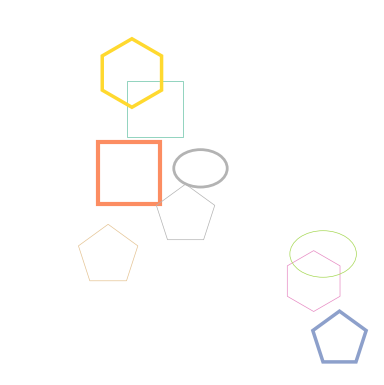[{"shape": "square", "thickness": 0.5, "radius": 0.37, "center": [0.403, 0.718]}, {"shape": "square", "thickness": 3, "radius": 0.4, "center": [0.335, 0.55]}, {"shape": "pentagon", "thickness": 2.5, "radius": 0.36, "center": [0.882, 0.119]}, {"shape": "hexagon", "thickness": 0.5, "radius": 0.4, "center": [0.815, 0.27]}, {"shape": "oval", "thickness": 0.5, "radius": 0.43, "center": [0.839, 0.34]}, {"shape": "hexagon", "thickness": 2.5, "radius": 0.44, "center": [0.343, 0.81]}, {"shape": "pentagon", "thickness": 0.5, "radius": 0.41, "center": [0.281, 0.336]}, {"shape": "pentagon", "thickness": 0.5, "radius": 0.4, "center": [0.482, 0.442]}, {"shape": "oval", "thickness": 2, "radius": 0.35, "center": [0.521, 0.563]}]